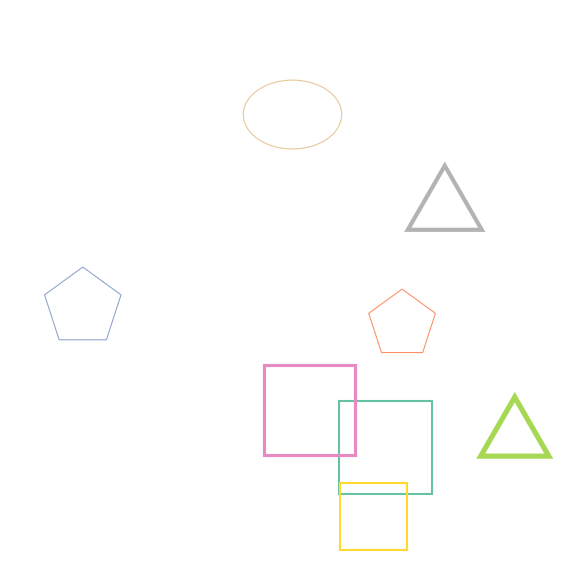[{"shape": "square", "thickness": 1, "radius": 0.4, "center": [0.667, 0.224]}, {"shape": "pentagon", "thickness": 0.5, "radius": 0.3, "center": [0.696, 0.438]}, {"shape": "pentagon", "thickness": 0.5, "radius": 0.35, "center": [0.143, 0.467]}, {"shape": "square", "thickness": 1.5, "radius": 0.39, "center": [0.536, 0.289]}, {"shape": "triangle", "thickness": 2.5, "radius": 0.34, "center": [0.891, 0.243]}, {"shape": "square", "thickness": 1, "radius": 0.29, "center": [0.647, 0.105]}, {"shape": "oval", "thickness": 0.5, "radius": 0.43, "center": [0.506, 0.801]}, {"shape": "triangle", "thickness": 2, "radius": 0.37, "center": [0.77, 0.638]}]